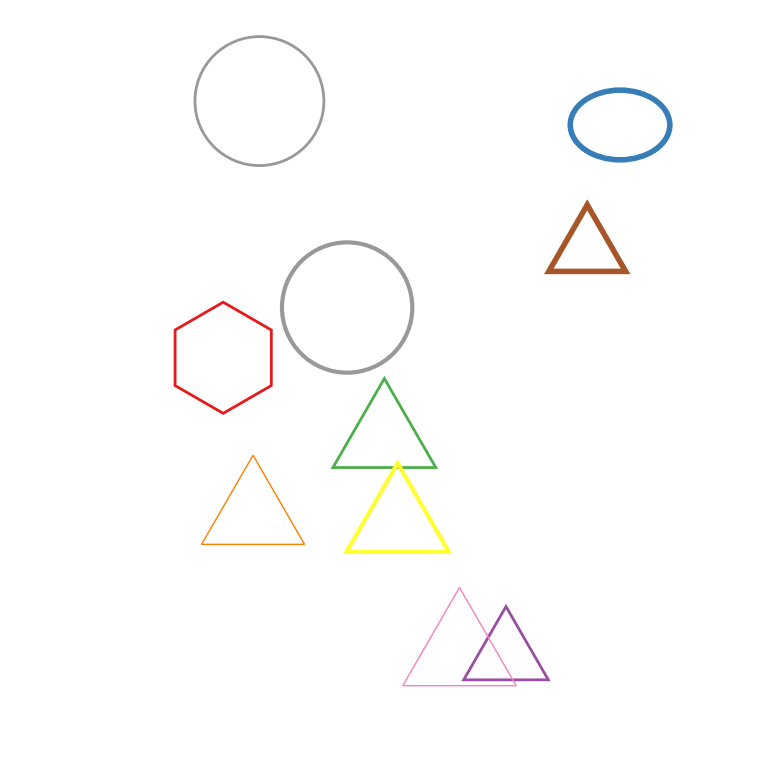[{"shape": "hexagon", "thickness": 1, "radius": 0.36, "center": [0.29, 0.535]}, {"shape": "oval", "thickness": 2, "radius": 0.32, "center": [0.805, 0.838]}, {"shape": "triangle", "thickness": 1, "radius": 0.39, "center": [0.499, 0.431]}, {"shape": "triangle", "thickness": 1, "radius": 0.32, "center": [0.657, 0.149]}, {"shape": "triangle", "thickness": 0.5, "radius": 0.39, "center": [0.329, 0.332]}, {"shape": "triangle", "thickness": 1.5, "radius": 0.38, "center": [0.516, 0.322]}, {"shape": "triangle", "thickness": 2, "radius": 0.29, "center": [0.763, 0.676]}, {"shape": "triangle", "thickness": 0.5, "radius": 0.43, "center": [0.597, 0.152]}, {"shape": "circle", "thickness": 1.5, "radius": 0.42, "center": [0.451, 0.601]}, {"shape": "circle", "thickness": 1, "radius": 0.42, "center": [0.337, 0.869]}]